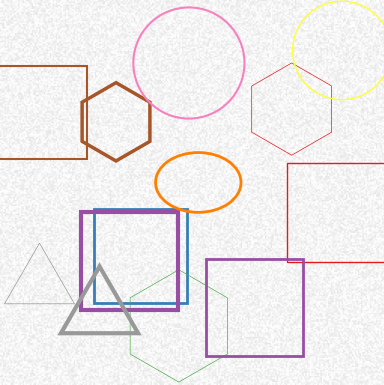[{"shape": "hexagon", "thickness": 0.5, "radius": 0.6, "center": [0.758, 0.717]}, {"shape": "square", "thickness": 1, "radius": 0.64, "center": [0.875, 0.449]}, {"shape": "square", "thickness": 2, "radius": 0.61, "center": [0.364, 0.335]}, {"shape": "hexagon", "thickness": 0.5, "radius": 0.73, "center": [0.464, 0.153]}, {"shape": "square", "thickness": 2, "radius": 0.63, "center": [0.661, 0.201]}, {"shape": "square", "thickness": 3, "radius": 0.63, "center": [0.337, 0.322]}, {"shape": "oval", "thickness": 2, "radius": 0.55, "center": [0.515, 0.526]}, {"shape": "circle", "thickness": 1, "radius": 0.64, "center": [0.888, 0.869]}, {"shape": "hexagon", "thickness": 2.5, "radius": 0.51, "center": [0.301, 0.684]}, {"shape": "square", "thickness": 1.5, "radius": 0.6, "center": [0.106, 0.708]}, {"shape": "circle", "thickness": 1.5, "radius": 0.72, "center": [0.491, 0.836]}, {"shape": "triangle", "thickness": 3, "radius": 0.58, "center": [0.259, 0.192]}, {"shape": "triangle", "thickness": 0.5, "radius": 0.52, "center": [0.103, 0.263]}]